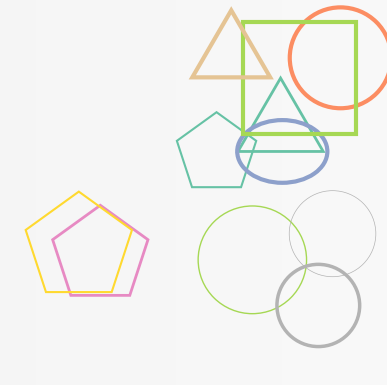[{"shape": "pentagon", "thickness": 1.5, "radius": 0.54, "center": [0.559, 0.601]}, {"shape": "triangle", "thickness": 2, "radius": 0.64, "center": [0.724, 0.67]}, {"shape": "circle", "thickness": 3, "radius": 0.66, "center": [0.879, 0.85]}, {"shape": "oval", "thickness": 3, "radius": 0.58, "center": [0.729, 0.607]}, {"shape": "pentagon", "thickness": 2, "radius": 0.65, "center": [0.259, 0.337]}, {"shape": "square", "thickness": 3, "radius": 0.73, "center": [0.773, 0.798]}, {"shape": "circle", "thickness": 1, "radius": 0.7, "center": [0.651, 0.325]}, {"shape": "pentagon", "thickness": 1.5, "radius": 0.72, "center": [0.203, 0.358]}, {"shape": "triangle", "thickness": 3, "radius": 0.58, "center": [0.597, 0.857]}, {"shape": "circle", "thickness": 2.5, "radius": 0.53, "center": [0.821, 0.207]}, {"shape": "circle", "thickness": 0.5, "radius": 0.56, "center": [0.858, 0.393]}]